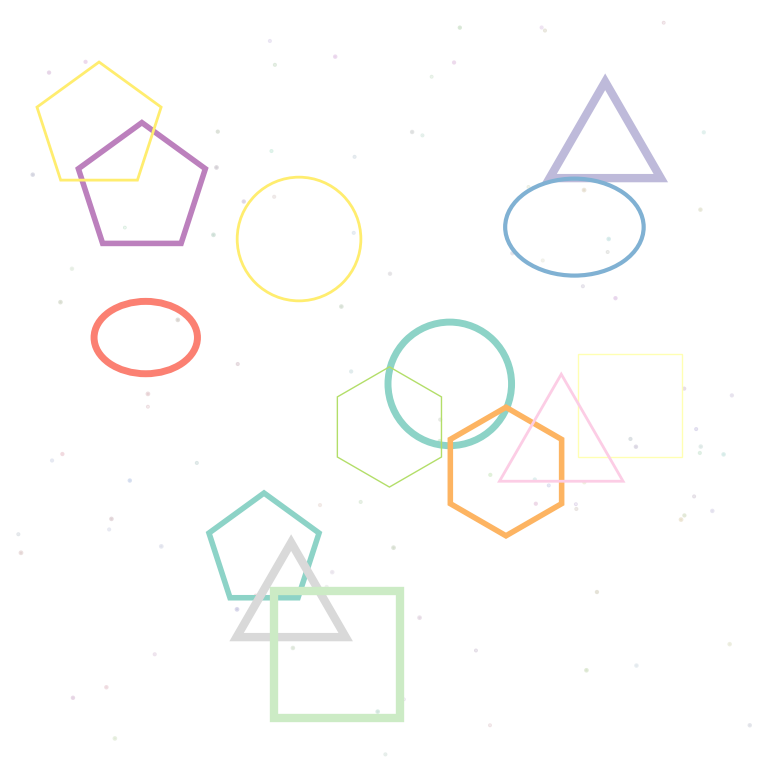[{"shape": "circle", "thickness": 2.5, "radius": 0.4, "center": [0.584, 0.501]}, {"shape": "pentagon", "thickness": 2, "radius": 0.38, "center": [0.343, 0.285]}, {"shape": "square", "thickness": 0.5, "radius": 0.34, "center": [0.818, 0.473]}, {"shape": "triangle", "thickness": 3, "radius": 0.42, "center": [0.786, 0.81]}, {"shape": "oval", "thickness": 2.5, "radius": 0.34, "center": [0.189, 0.562]}, {"shape": "oval", "thickness": 1.5, "radius": 0.45, "center": [0.746, 0.705]}, {"shape": "hexagon", "thickness": 2, "radius": 0.42, "center": [0.657, 0.388]}, {"shape": "hexagon", "thickness": 0.5, "radius": 0.39, "center": [0.506, 0.446]}, {"shape": "triangle", "thickness": 1, "radius": 0.46, "center": [0.729, 0.421]}, {"shape": "triangle", "thickness": 3, "radius": 0.41, "center": [0.378, 0.213]}, {"shape": "pentagon", "thickness": 2, "radius": 0.43, "center": [0.184, 0.754]}, {"shape": "square", "thickness": 3, "radius": 0.41, "center": [0.438, 0.15]}, {"shape": "pentagon", "thickness": 1, "radius": 0.42, "center": [0.129, 0.835]}, {"shape": "circle", "thickness": 1, "radius": 0.4, "center": [0.388, 0.69]}]